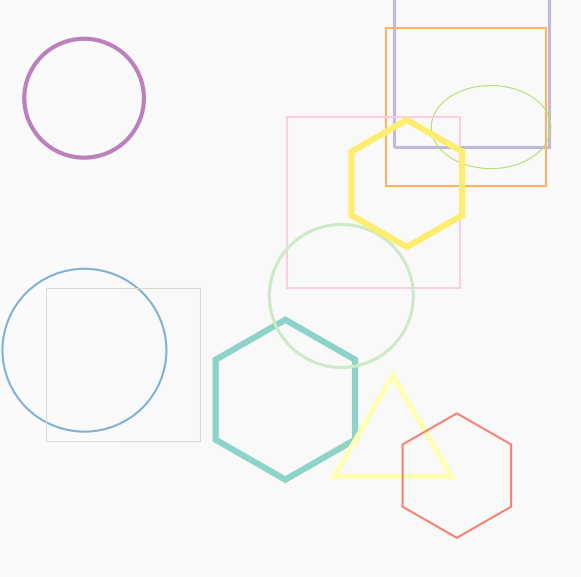[{"shape": "hexagon", "thickness": 3, "radius": 0.69, "center": [0.491, 0.307]}, {"shape": "triangle", "thickness": 2.5, "radius": 0.58, "center": [0.676, 0.232]}, {"shape": "square", "thickness": 1.5, "radius": 0.67, "center": [0.812, 0.877]}, {"shape": "hexagon", "thickness": 1, "radius": 0.54, "center": [0.786, 0.176]}, {"shape": "circle", "thickness": 1, "radius": 0.71, "center": [0.145, 0.393]}, {"shape": "square", "thickness": 1, "radius": 0.69, "center": [0.801, 0.814]}, {"shape": "oval", "thickness": 0.5, "radius": 0.51, "center": [0.845, 0.779]}, {"shape": "square", "thickness": 1, "radius": 0.74, "center": [0.643, 0.648]}, {"shape": "square", "thickness": 0.5, "radius": 0.66, "center": [0.212, 0.369]}, {"shape": "circle", "thickness": 2, "radius": 0.51, "center": [0.145, 0.829]}, {"shape": "circle", "thickness": 1.5, "radius": 0.62, "center": [0.587, 0.487]}, {"shape": "hexagon", "thickness": 3, "radius": 0.55, "center": [0.7, 0.682]}]